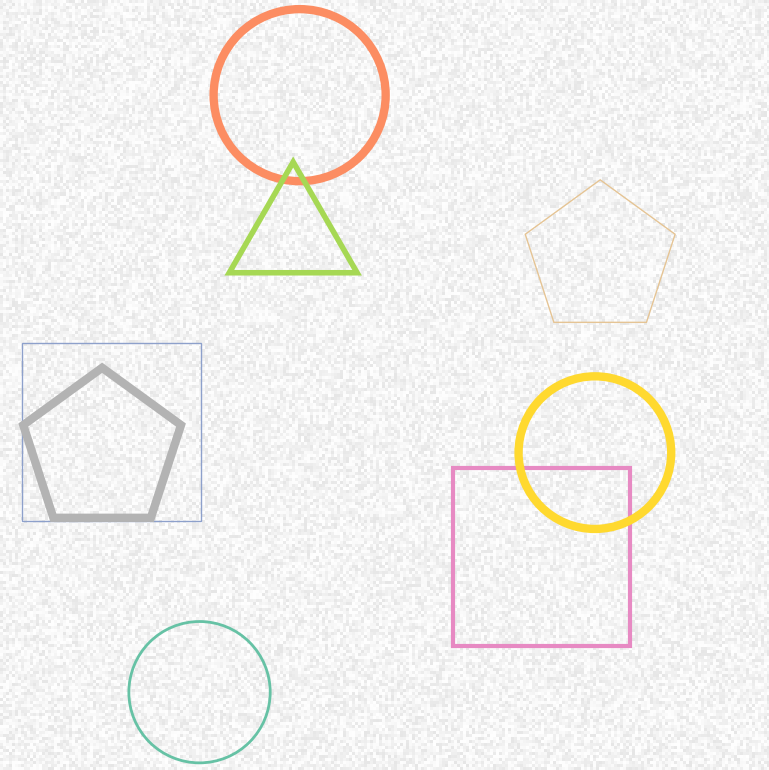[{"shape": "circle", "thickness": 1, "radius": 0.46, "center": [0.259, 0.101]}, {"shape": "circle", "thickness": 3, "radius": 0.56, "center": [0.389, 0.876]}, {"shape": "square", "thickness": 0.5, "radius": 0.58, "center": [0.145, 0.439]}, {"shape": "square", "thickness": 1.5, "radius": 0.58, "center": [0.703, 0.277]}, {"shape": "triangle", "thickness": 2, "radius": 0.48, "center": [0.381, 0.694]}, {"shape": "circle", "thickness": 3, "radius": 0.5, "center": [0.773, 0.412]}, {"shape": "pentagon", "thickness": 0.5, "radius": 0.51, "center": [0.779, 0.664]}, {"shape": "pentagon", "thickness": 3, "radius": 0.54, "center": [0.133, 0.415]}]